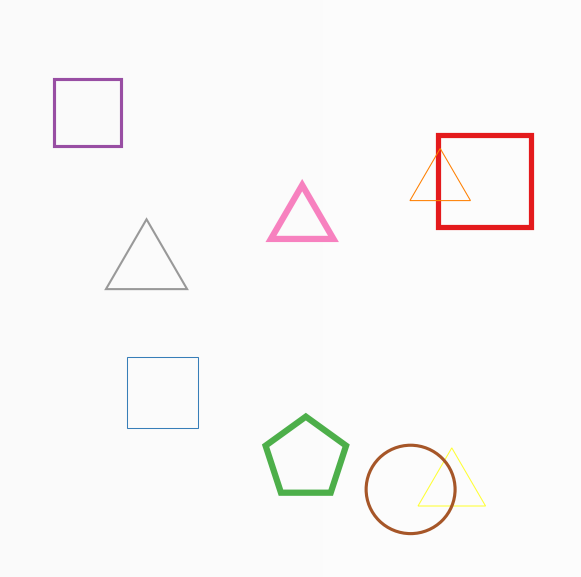[{"shape": "square", "thickness": 2.5, "radius": 0.4, "center": [0.833, 0.685]}, {"shape": "square", "thickness": 0.5, "radius": 0.31, "center": [0.279, 0.319]}, {"shape": "pentagon", "thickness": 3, "radius": 0.36, "center": [0.526, 0.205]}, {"shape": "square", "thickness": 1.5, "radius": 0.29, "center": [0.15, 0.805]}, {"shape": "triangle", "thickness": 0.5, "radius": 0.3, "center": [0.757, 0.682]}, {"shape": "triangle", "thickness": 0.5, "radius": 0.34, "center": [0.777, 0.156]}, {"shape": "circle", "thickness": 1.5, "radius": 0.38, "center": [0.706, 0.152]}, {"shape": "triangle", "thickness": 3, "radius": 0.31, "center": [0.52, 0.616]}, {"shape": "triangle", "thickness": 1, "radius": 0.4, "center": [0.252, 0.539]}]